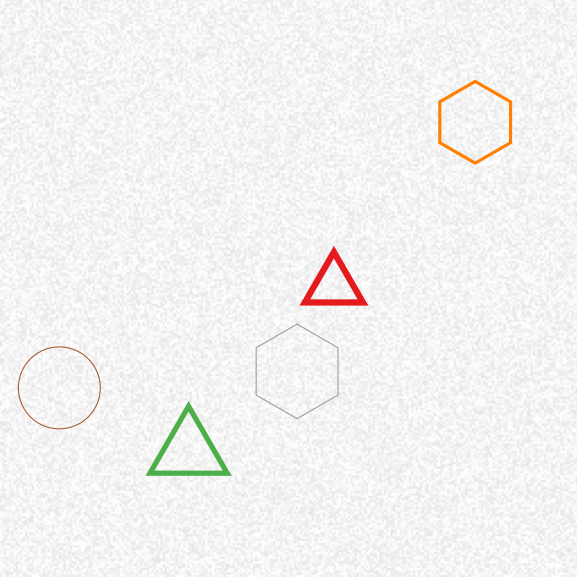[{"shape": "triangle", "thickness": 3, "radius": 0.29, "center": [0.578, 0.504]}, {"shape": "triangle", "thickness": 2.5, "radius": 0.39, "center": [0.327, 0.218]}, {"shape": "hexagon", "thickness": 1.5, "radius": 0.35, "center": [0.823, 0.787]}, {"shape": "circle", "thickness": 0.5, "radius": 0.35, "center": [0.103, 0.327]}, {"shape": "hexagon", "thickness": 0.5, "radius": 0.41, "center": [0.514, 0.356]}]